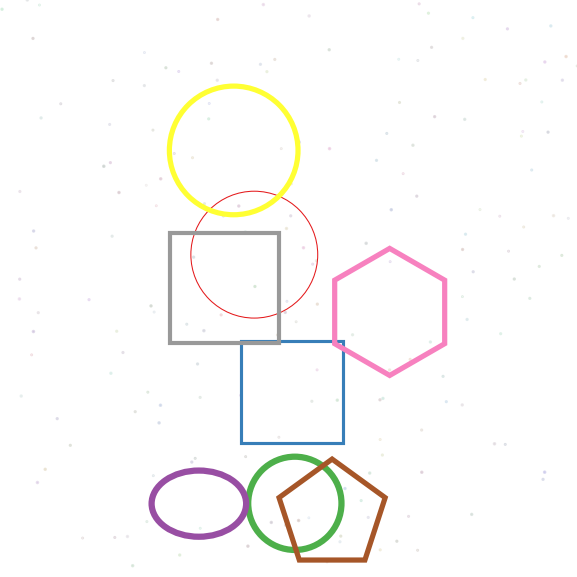[{"shape": "circle", "thickness": 0.5, "radius": 0.55, "center": [0.44, 0.558]}, {"shape": "square", "thickness": 1.5, "radius": 0.44, "center": [0.506, 0.321]}, {"shape": "circle", "thickness": 3, "radius": 0.4, "center": [0.511, 0.128]}, {"shape": "oval", "thickness": 3, "radius": 0.41, "center": [0.344, 0.127]}, {"shape": "circle", "thickness": 2.5, "radius": 0.56, "center": [0.405, 0.739]}, {"shape": "pentagon", "thickness": 2.5, "radius": 0.48, "center": [0.575, 0.108]}, {"shape": "hexagon", "thickness": 2.5, "radius": 0.55, "center": [0.675, 0.459]}, {"shape": "square", "thickness": 2, "radius": 0.47, "center": [0.388, 0.501]}]